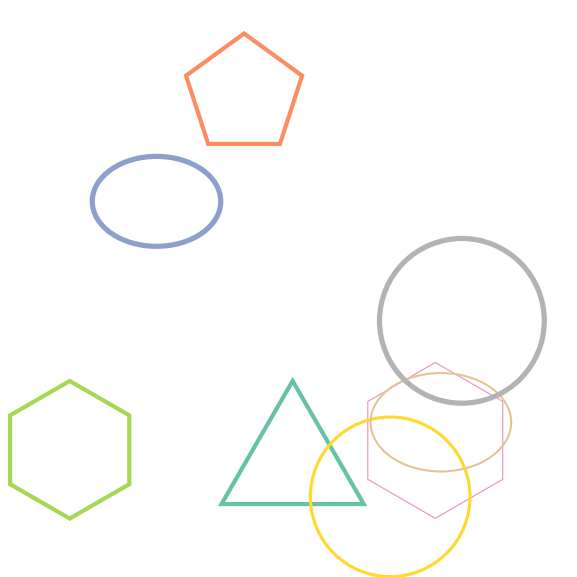[{"shape": "triangle", "thickness": 2, "radius": 0.71, "center": [0.507, 0.197]}, {"shape": "pentagon", "thickness": 2, "radius": 0.53, "center": [0.423, 0.835]}, {"shape": "oval", "thickness": 2.5, "radius": 0.56, "center": [0.271, 0.65]}, {"shape": "hexagon", "thickness": 0.5, "radius": 0.67, "center": [0.754, 0.237]}, {"shape": "hexagon", "thickness": 2, "radius": 0.6, "center": [0.121, 0.22]}, {"shape": "circle", "thickness": 1.5, "radius": 0.69, "center": [0.676, 0.139]}, {"shape": "oval", "thickness": 1, "radius": 0.61, "center": [0.763, 0.268]}, {"shape": "circle", "thickness": 2.5, "radius": 0.71, "center": [0.8, 0.444]}]